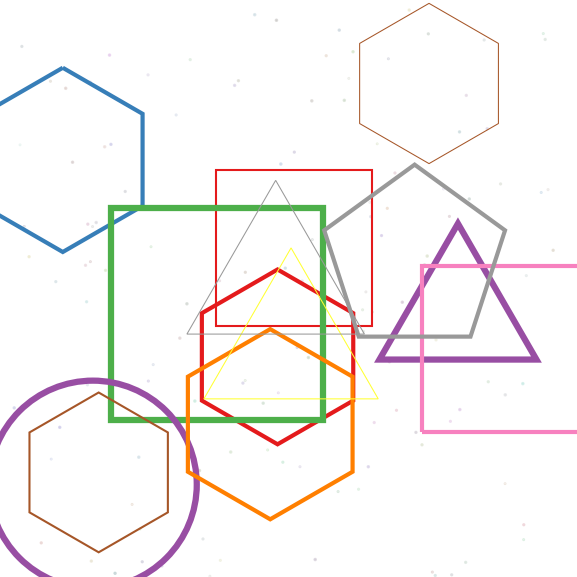[{"shape": "square", "thickness": 1, "radius": 0.68, "center": [0.509, 0.57]}, {"shape": "hexagon", "thickness": 2, "radius": 0.76, "center": [0.481, 0.381]}, {"shape": "hexagon", "thickness": 2, "radius": 0.8, "center": [0.109, 0.722]}, {"shape": "square", "thickness": 3, "radius": 0.92, "center": [0.376, 0.456]}, {"shape": "circle", "thickness": 3, "radius": 0.9, "center": [0.161, 0.16]}, {"shape": "triangle", "thickness": 3, "radius": 0.78, "center": [0.793, 0.455]}, {"shape": "hexagon", "thickness": 2, "radius": 0.82, "center": [0.468, 0.265]}, {"shape": "triangle", "thickness": 0.5, "radius": 0.87, "center": [0.504, 0.396]}, {"shape": "hexagon", "thickness": 0.5, "radius": 0.69, "center": [0.743, 0.855]}, {"shape": "hexagon", "thickness": 1, "radius": 0.69, "center": [0.171, 0.181]}, {"shape": "square", "thickness": 2, "radius": 0.72, "center": [0.875, 0.395]}, {"shape": "triangle", "thickness": 0.5, "radius": 0.89, "center": [0.477, 0.509]}, {"shape": "pentagon", "thickness": 2, "radius": 0.82, "center": [0.718, 0.549]}]